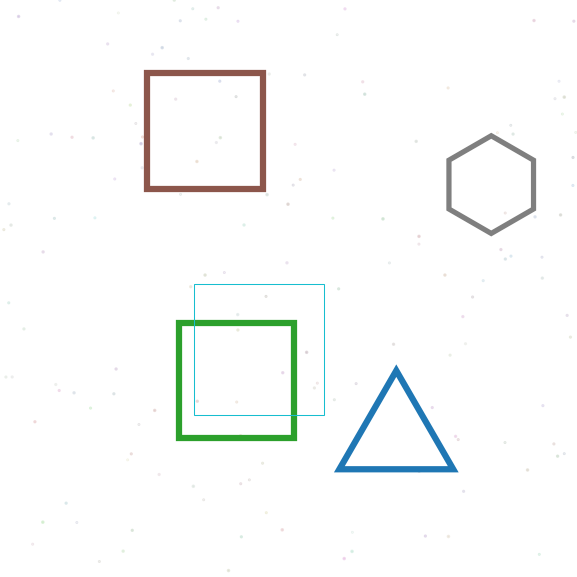[{"shape": "triangle", "thickness": 3, "radius": 0.57, "center": [0.686, 0.243]}, {"shape": "square", "thickness": 3, "radius": 0.5, "center": [0.41, 0.34]}, {"shape": "square", "thickness": 3, "radius": 0.5, "center": [0.355, 0.772]}, {"shape": "hexagon", "thickness": 2.5, "radius": 0.42, "center": [0.851, 0.679]}, {"shape": "square", "thickness": 0.5, "radius": 0.57, "center": [0.448, 0.394]}]